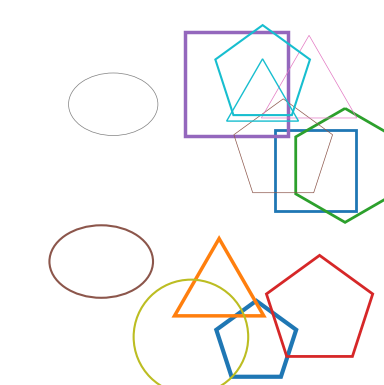[{"shape": "square", "thickness": 2, "radius": 0.52, "center": [0.82, 0.556]}, {"shape": "pentagon", "thickness": 3, "radius": 0.55, "center": [0.666, 0.11]}, {"shape": "triangle", "thickness": 2.5, "radius": 0.67, "center": [0.569, 0.247]}, {"shape": "hexagon", "thickness": 2, "radius": 0.74, "center": [0.896, 0.57]}, {"shape": "pentagon", "thickness": 2, "radius": 0.73, "center": [0.83, 0.192]}, {"shape": "square", "thickness": 2.5, "radius": 0.67, "center": [0.614, 0.782]}, {"shape": "oval", "thickness": 1.5, "radius": 0.67, "center": [0.263, 0.321]}, {"shape": "pentagon", "thickness": 0.5, "radius": 0.67, "center": [0.736, 0.608]}, {"shape": "triangle", "thickness": 0.5, "radius": 0.72, "center": [0.803, 0.765]}, {"shape": "oval", "thickness": 0.5, "radius": 0.58, "center": [0.294, 0.729]}, {"shape": "circle", "thickness": 1.5, "radius": 0.74, "center": [0.496, 0.125]}, {"shape": "pentagon", "thickness": 1.5, "radius": 0.65, "center": [0.682, 0.806]}, {"shape": "triangle", "thickness": 1, "radius": 0.54, "center": [0.682, 0.739]}]